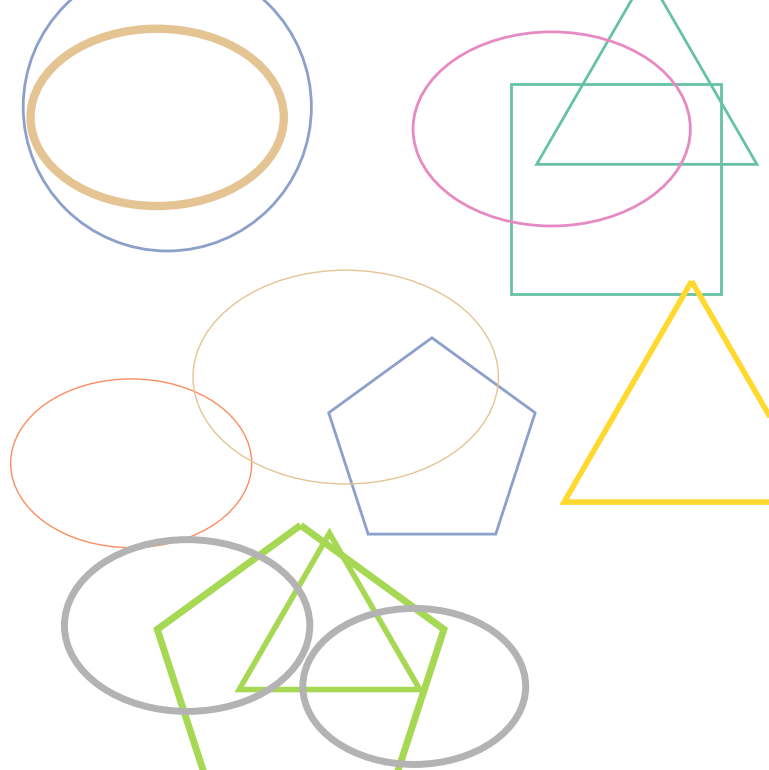[{"shape": "triangle", "thickness": 1, "radius": 0.83, "center": [0.84, 0.869]}, {"shape": "square", "thickness": 1, "radius": 0.68, "center": [0.8, 0.755]}, {"shape": "oval", "thickness": 0.5, "radius": 0.78, "center": [0.17, 0.398]}, {"shape": "circle", "thickness": 1, "radius": 0.94, "center": [0.217, 0.861]}, {"shape": "pentagon", "thickness": 1, "radius": 0.7, "center": [0.561, 0.42]}, {"shape": "oval", "thickness": 1, "radius": 0.9, "center": [0.716, 0.833]}, {"shape": "pentagon", "thickness": 2.5, "radius": 0.98, "center": [0.39, 0.122]}, {"shape": "triangle", "thickness": 2, "radius": 0.68, "center": [0.428, 0.172]}, {"shape": "triangle", "thickness": 2, "radius": 0.96, "center": [0.898, 0.444]}, {"shape": "oval", "thickness": 0.5, "radius": 0.99, "center": [0.449, 0.51]}, {"shape": "oval", "thickness": 3, "radius": 0.82, "center": [0.204, 0.848]}, {"shape": "oval", "thickness": 2.5, "radius": 0.72, "center": [0.538, 0.109]}, {"shape": "oval", "thickness": 2.5, "radius": 0.8, "center": [0.243, 0.188]}]